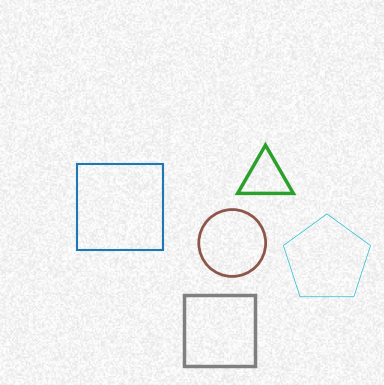[{"shape": "square", "thickness": 1.5, "radius": 0.56, "center": [0.313, 0.462]}, {"shape": "triangle", "thickness": 2.5, "radius": 0.42, "center": [0.69, 0.539]}, {"shape": "circle", "thickness": 2, "radius": 0.43, "center": [0.603, 0.369]}, {"shape": "square", "thickness": 2.5, "radius": 0.46, "center": [0.57, 0.141]}, {"shape": "pentagon", "thickness": 0.5, "radius": 0.59, "center": [0.849, 0.325]}]